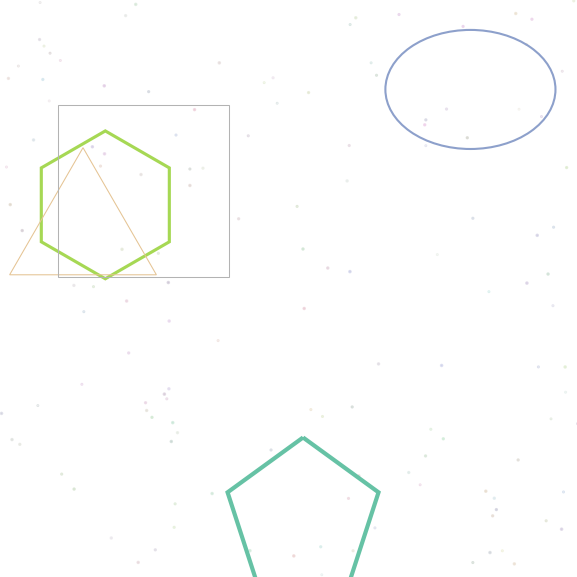[{"shape": "pentagon", "thickness": 2, "radius": 0.69, "center": [0.525, 0.104]}, {"shape": "oval", "thickness": 1, "radius": 0.74, "center": [0.815, 0.844]}, {"shape": "hexagon", "thickness": 1.5, "radius": 0.64, "center": [0.182, 0.644]}, {"shape": "triangle", "thickness": 0.5, "radius": 0.73, "center": [0.144, 0.597]}, {"shape": "square", "thickness": 0.5, "radius": 0.74, "center": [0.248, 0.668]}]